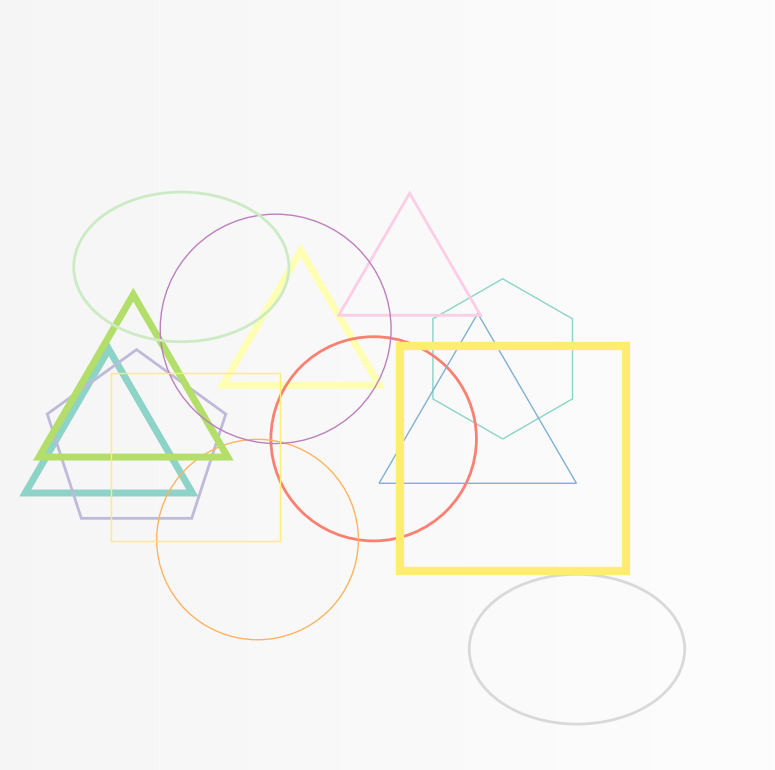[{"shape": "triangle", "thickness": 2.5, "radius": 0.62, "center": [0.14, 0.422]}, {"shape": "hexagon", "thickness": 0.5, "radius": 0.52, "center": [0.649, 0.534]}, {"shape": "triangle", "thickness": 2.5, "radius": 0.58, "center": [0.388, 0.558]}, {"shape": "pentagon", "thickness": 1, "radius": 0.61, "center": [0.176, 0.425]}, {"shape": "circle", "thickness": 1, "radius": 0.66, "center": [0.482, 0.43]}, {"shape": "triangle", "thickness": 0.5, "radius": 0.74, "center": [0.616, 0.446]}, {"shape": "circle", "thickness": 0.5, "radius": 0.65, "center": [0.332, 0.299]}, {"shape": "triangle", "thickness": 2.5, "radius": 0.7, "center": [0.172, 0.477]}, {"shape": "triangle", "thickness": 1, "radius": 0.53, "center": [0.529, 0.643]}, {"shape": "oval", "thickness": 1, "radius": 0.7, "center": [0.744, 0.157]}, {"shape": "circle", "thickness": 0.5, "radius": 0.74, "center": [0.356, 0.573]}, {"shape": "oval", "thickness": 1, "radius": 0.69, "center": [0.234, 0.653]}, {"shape": "square", "thickness": 3, "radius": 0.73, "center": [0.662, 0.404]}, {"shape": "square", "thickness": 0.5, "radius": 0.55, "center": [0.252, 0.406]}]